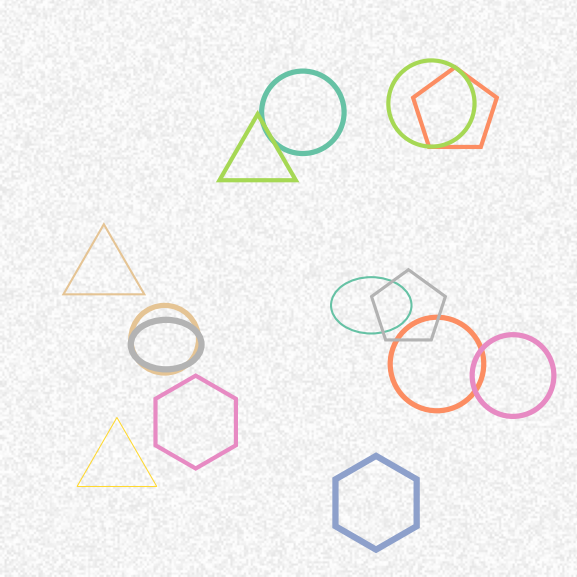[{"shape": "circle", "thickness": 2.5, "radius": 0.36, "center": [0.524, 0.805]}, {"shape": "oval", "thickness": 1, "radius": 0.35, "center": [0.643, 0.47]}, {"shape": "circle", "thickness": 2.5, "radius": 0.4, "center": [0.757, 0.369]}, {"shape": "pentagon", "thickness": 2, "radius": 0.38, "center": [0.788, 0.806]}, {"shape": "hexagon", "thickness": 3, "radius": 0.41, "center": [0.651, 0.129]}, {"shape": "circle", "thickness": 2.5, "radius": 0.35, "center": [0.888, 0.349]}, {"shape": "hexagon", "thickness": 2, "radius": 0.4, "center": [0.339, 0.268]}, {"shape": "triangle", "thickness": 2, "radius": 0.38, "center": [0.446, 0.725]}, {"shape": "circle", "thickness": 2, "radius": 0.37, "center": [0.747, 0.82]}, {"shape": "triangle", "thickness": 0.5, "radius": 0.4, "center": [0.202, 0.197]}, {"shape": "circle", "thickness": 2.5, "radius": 0.29, "center": [0.285, 0.412]}, {"shape": "triangle", "thickness": 1, "radius": 0.4, "center": [0.18, 0.53]}, {"shape": "pentagon", "thickness": 1.5, "radius": 0.34, "center": [0.707, 0.465]}, {"shape": "oval", "thickness": 3, "radius": 0.31, "center": [0.288, 0.402]}]